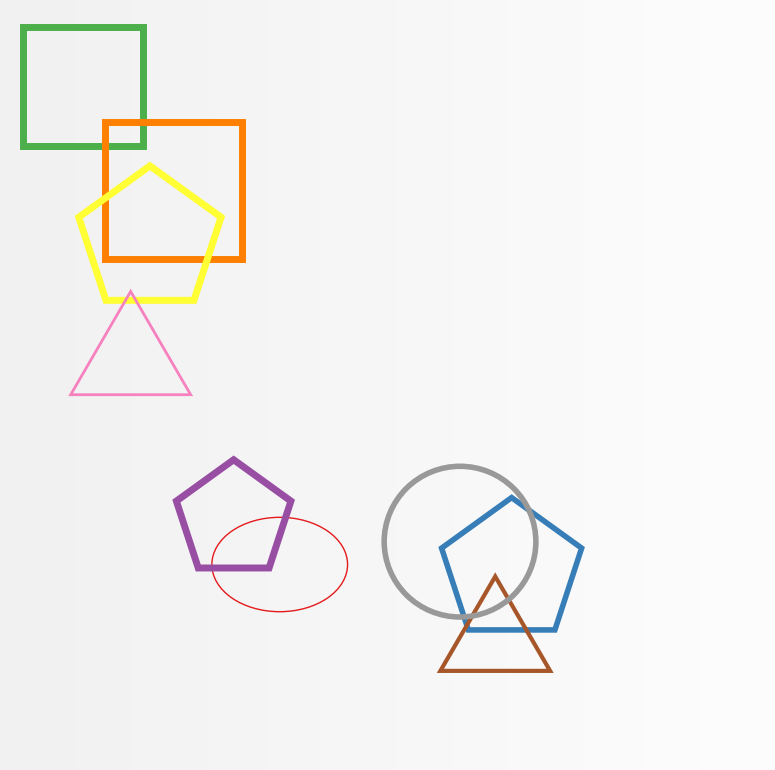[{"shape": "oval", "thickness": 0.5, "radius": 0.44, "center": [0.361, 0.267]}, {"shape": "pentagon", "thickness": 2, "radius": 0.47, "center": [0.66, 0.259]}, {"shape": "square", "thickness": 2.5, "radius": 0.39, "center": [0.107, 0.888]}, {"shape": "pentagon", "thickness": 2.5, "radius": 0.39, "center": [0.301, 0.325]}, {"shape": "square", "thickness": 2.5, "radius": 0.44, "center": [0.224, 0.753]}, {"shape": "pentagon", "thickness": 2.5, "radius": 0.48, "center": [0.193, 0.688]}, {"shape": "triangle", "thickness": 1.5, "radius": 0.41, "center": [0.639, 0.17]}, {"shape": "triangle", "thickness": 1, "radius": 0.45, "center": [0.169, 0.532]}, {"shape": "circle", "thickness": 2, "radius": 0.49, "center": [0.594, 0.297]}]